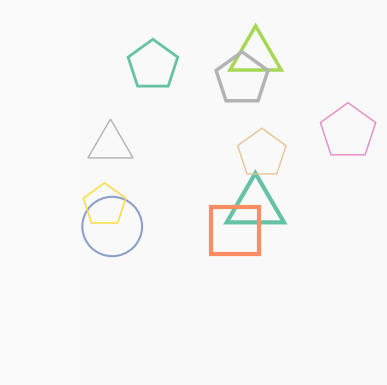[{"shape": "triangle", "thickness": 3, "radius": 0.43, "center": [0.659, 0.465]}, {"shape": "pentagon", "thickness": 2, "radius": 0.34, "center": [0.395, 0.831]}, {"shape": "square", "thickness": 3, "radius": 0.31, "center": [0.606, 0.401]}, {"shape": "circle", "thickness": 1.5, "radius": 0.39, "center": [0.29, 0.412]}, {"shape": "pentagon", "thickness": 1, "radius": 0.37, "center": [0.898, 0.658]}, {"shape": "triangle", "thickness": 2.5, "radius": 0.38, "center": [0.66, 0.856]}, {"shape": "pentagon", "thickness": 1, "radius": 0.29, "center": [0.27, 0.467]}, {"shape": "pentagon", "thickness": 1, "radius": 0.33, "center": [0.676, 0.601]}, {"shape": "triangle", "thickness": 1, "radius": 0.34, "center": [0.285, 0.623]}, {"shape": "pentagon", "thickness": 2.5, "radius": 0.35, "center": [0.625, 0.795]}]